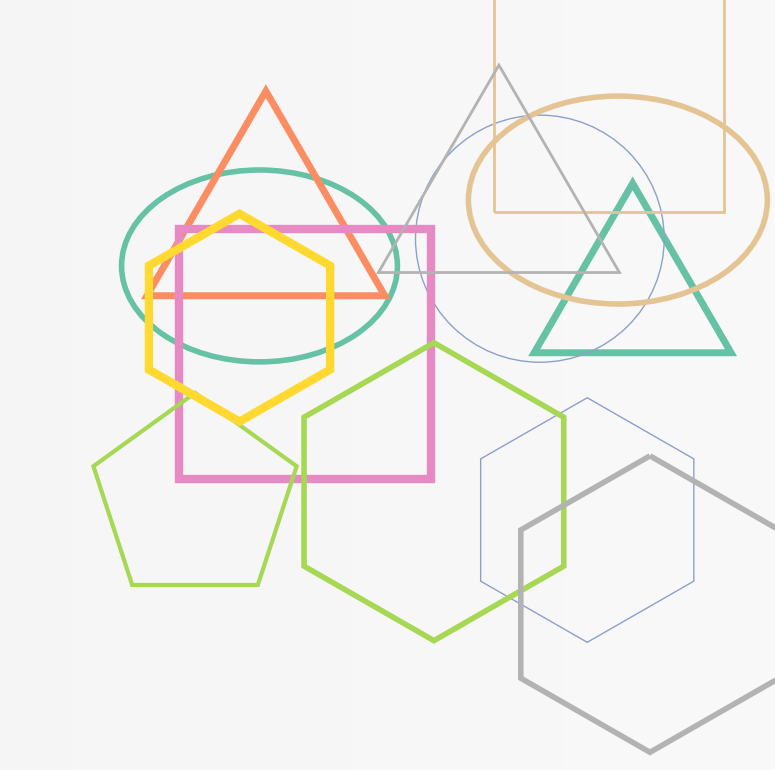[{"shape": "triangle", "thickness": 2.5, "radius": 0.73, "center": [0.816, 0.615]}, {"shape": "oval", "thickness": 2, "radius": 0.89, "center": [0.335, 0.655]}, {"shape": "triangle", "thickness": 2.5, "radius": 0.89, "center": [0.343, 0.705]}, {"shape": "hexagon", "thickness": 0.5, "radius": 0.79, "center": [0.758, 0.325]}, {"shape": "circle", "thickness": 0.5, "radius": 0.8, "center": [0.697, 0.69]}, {"shape": "square", "thickness": 3, "radius": 0.81, "center": [0.394, 0.541]}, {"shape": "pentagon", "thickness": 1.5, "radius": 0.69, "center": [0.252, 0.352]}, {"shape": "hexagon", "thickness": 2, "radius": 0.97, "center": [0.56, 0.361]}, {"shape": "hexagon", "thickness": 3, "radius": 0.67, "center": [0.309, 0.587]}, {"shape": "square", "thickness": 1, "radius": 0.74, "center": [0.786, 0.873]}, {"shape": "oval", "thickness": 2, "radius": 0.96, "center": [0.797, 0.74]}, {"shape": "triangle", "thickness": 1, "radius": 0.9, "center": [0.644, 0.736]}, {"shape": "hexagon", "thickness": 2, "radius": 0.96, "center": [0.839, 0.215]}]